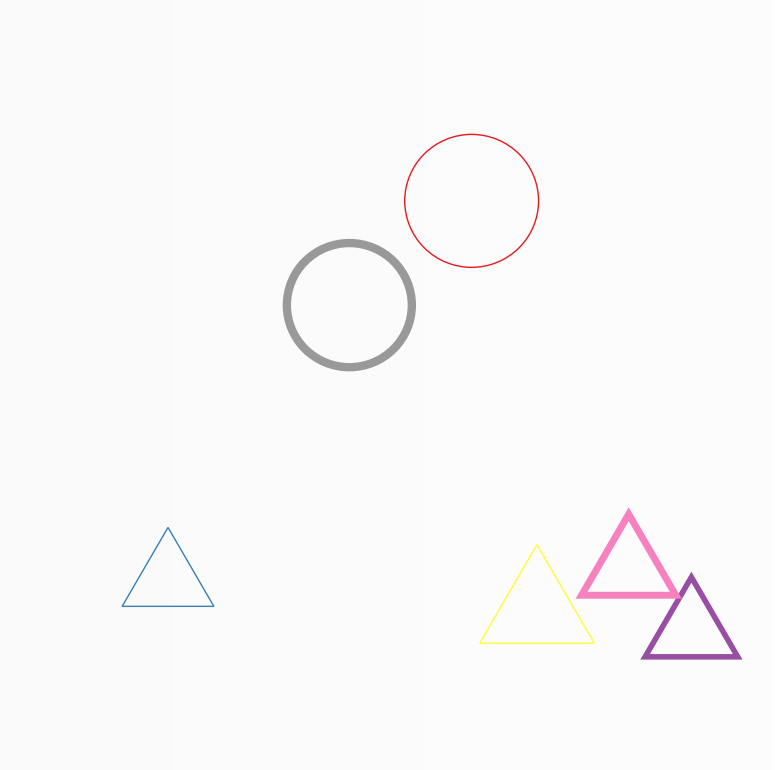[{"shape": "circle", "thickness": 0.5, "radius": 0.43, "center": [0.609, 0.739]}, {"shape": "triangle", "thickness": 0.5, "radius": 0.34, "center": [0.217, 0.247]}, {"shape": "triangle", "thickness": 2, "radius": 0.35, "center": [0.892, 0.181]}, {"shape": "triangle", "thickness": 0.5, "radius": 0.43, "center": [0.693, 0.207]}, {"shape": "triangle", "thickness": 2.5, "radius": 0.35, "center": [0.811, 0.262]}, {"shape": "circle", "thickness": 3, "radius": 0.4, "center": [0.451, 0.604]}]